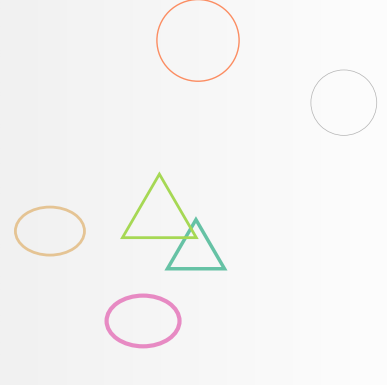[{"shape": "triangle", "thickness": 2.5, "radius": 0.43, "center": [0.506, 0.344]}, {"shape": "circle", "thickness": 1, "radius": 0.53, "center": [0.511, 0.895]}, {"shape": "oval", "thickness": 3, "radius": 0.47, "center": [0.369, 0.166]}, {"shape": "triangle", "thickness": 2, "radius": 0.55, "center": [0.411, 0.438]}, {"shape": "oval", "thickness": 2, "radius": 0.45, "center": [0.129, 0.4]}, {"shape": "circle", "thickness": 0.5, "radius": 0.42, "center": [0.887, 0.733]}]